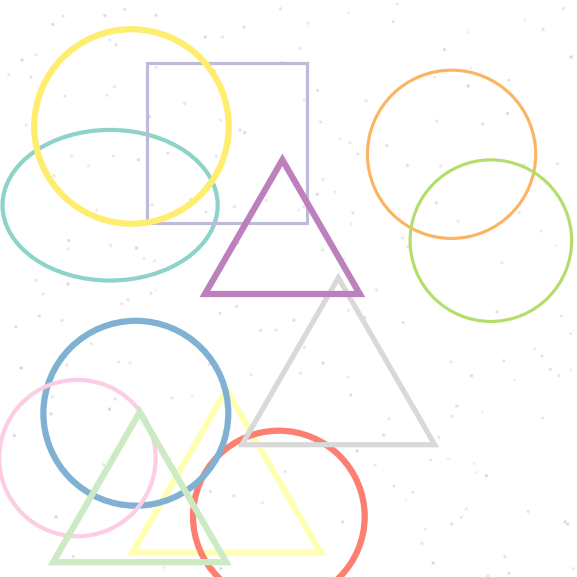[{"shape": "oval", "thickness": 2, "radius": 0.93, "center": [0.191, 0.644]}, {"shape": "triangle", "thickness": 3, "radius": 0.94, "center": [0.392, 0.136]}, {"shape": "square", "thickness": 1.5, "radius": 0.69, "center": [0.393, 0.751]}, {"shape": "circle", "thickness": 3, "radius": 0.74, "center": [0.483, 0.105]}, {"shape": "circle", "thickness": 3, "radius": 0.8, "center": [0.235, 0.284]}, {"shape": "circle", "thickness": 1.5, "radius": 0.73, "center": [0.782, 0.732]}, {"shape": "circle", "thickness": 1.5, "radius": 0.7, "center": [0.85, 0.582]}, {"shape": "circle", "thickness": 2, "radius": 0.68, "center": [0.134, 0.206]}, {"shape": "triangle", "thickness": 2.5, "radius": 0.96, "center": [0.586, 0.325]}, {"shape": "triangle", "thickness": 3, "radius": 0.77, "center": [0.489, 0.567]}, {"shape": "triangle", "thickness": 3, "radius": 0.87, "center": [0.242, 0.112]}, {"shape": "circle", "thickness": 3, "radius": 0.84, "center": [0.228, 0.78]}]